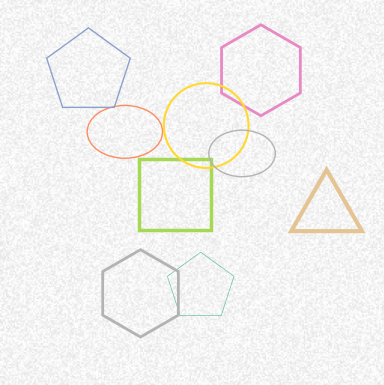[{"shape": "pentagon", "thickness": 0.5, "radius": 0.45, "center": [0.521, 0.254]}, {"shape": "oval", "thickness": 1, "radius": 0.49, "center": [0.324, 0.658]}, {"shape": "pentagon", "thickness": 1, "radius": 0.57, "center": [0.23, 0.813]}, {"shape": "hexagon", "thickness": 2, "radius": 0.59, "center": [0.678, 0.818]}, {"shape": "square", "thickness": 2.5, "radius": 0.47, "center": [0.455, 0.495]}, {"shape": "circle", "thickness": 1.5, "radius": 0.55, "center": [0.536, 0.674]}, {"shape": "triangle", "thickness": 3, "radius": 0.53, "center": [0.848, 0.453]}, {"shape": "oval", "thickness": 1, "radius": 0.43, "center": [0.629, 0.601]}, {"shape": "hexagon", "thickness": 2, "radius": 0.57, "center": [0.365, 0.238]}]